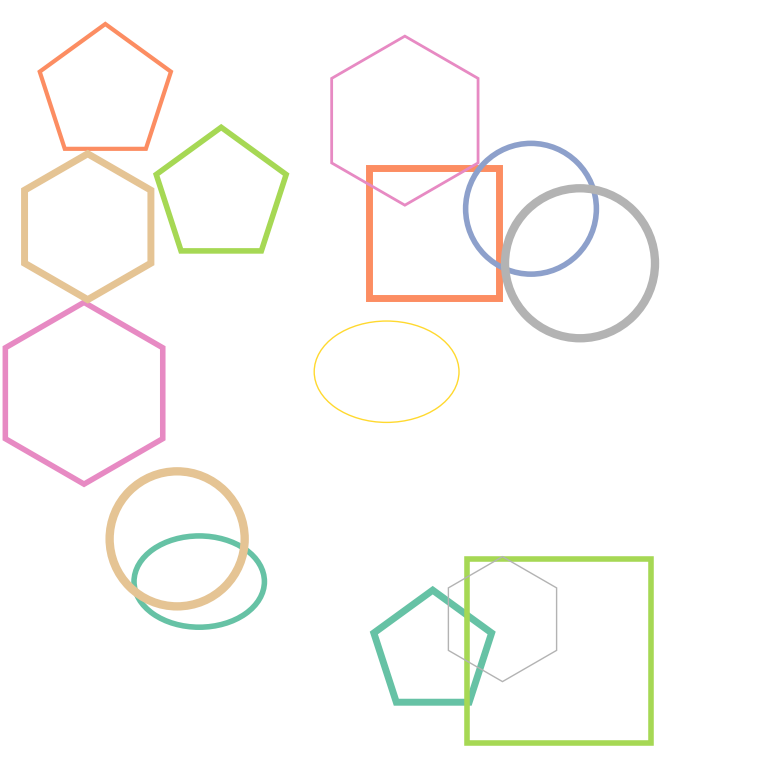[{"shape": "oval", "thickness": 2, "radius": 0.42, "center": [0.259, 0.245]}, {"shape": "pentagon", "thickness": 2.5, "radius": 0.4, "center": [0.562, 0.153]}, {"shape": "pentagon", "thickness": 1.5, "radius": 0.45, "center": [0.137, 0.879]}, {"shape": "square", "thickness": 2.5, "radius": 0.42, "center": [0.564, 0.697]}, {"shape": "circle", "thickness": 2, "radius": 0.42, "center": [0.69, 0.729]}, {"shape": "hexagon", "thickness": 1, "radius": 0.55, "center": [0.526, 0.843]}, {"shape": "hexagon", "thickness": 2, "radius": 0.59, "center": [0.109, 0.489]}, {"shape": "square", "thickness": 2, "radius": 0.6, "center": [0.726, 0.154]}, {"shape": "pentagon", "thickness": 2, "radius": 0.44, "center": [0.287, 0.746]}, {"shape": "oval", "thickness": 0.5, "radius": 0.47, "center": [0.502, 0.517]}, {"shape": "hexagon", "thickness": 2.5, "radius": 0.47, "center": [0.114, 0.706]}, {"shape": "circle", "thickness": 3, "radius": 0.44, "center": [0.23, 0.3]}, {"shape": "circle", "thickness": 3, "radius": 0.49, "center": [0.753, 0.658]}, {"shape": "hexagon", "thickness": 0.5, "radius": 0.41, "center": [0.653, 0.196]}]